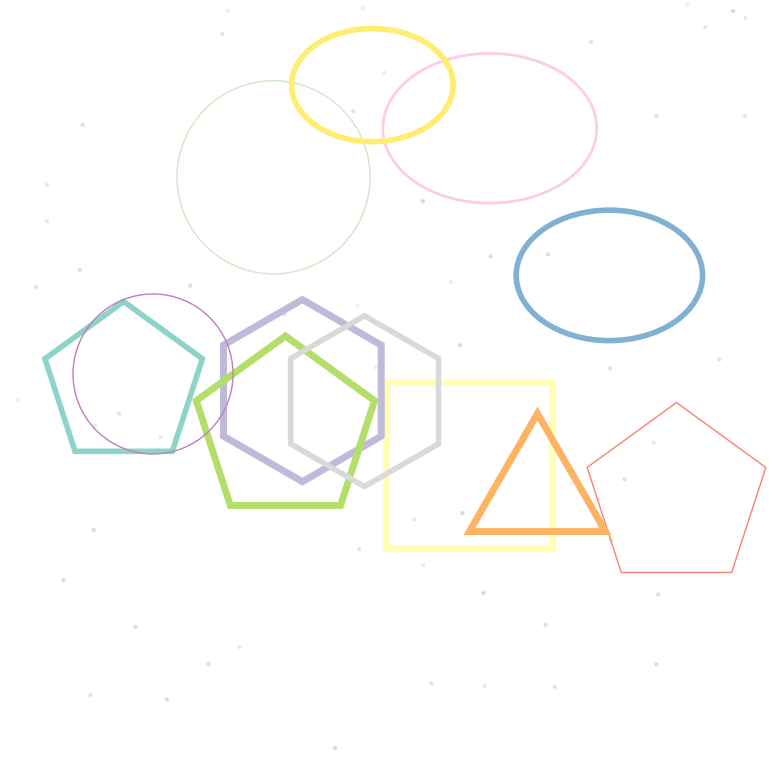[{"shape": "pentagon", "thickness": 2, "radius": 0.54, "center": [0.161, 0.501]}, {"shape": "square", "thickness": 2.5, "radius": 0.54, "center": [0.61, 0.396]}, {"shape": "hexagon", "thickness": 2.5, "radius": 0.59, "center": [0.393, 0.493]}, {"shape": "pentagon", "thickness": 0.5, "radius": 0.61, "center": [0.879, 0.355]}, {"shape": "oval", "thickness": 2, "radius": 0.61, "center": [0.791, 0.642]}, {"shape": "triangle", "thickness": 2.5, "radius": 0.51, "center": [0.698, 0.361]}, {"shape": "pentagon", "thickness": 2.5, "radius": 0.61, "center": [0.371, 0.442]}, {"shape": "oval", "thickness": 1, "radius": 0.69, "center": [0.636, 0.833]}, {"shape": "hexagon", "thickness": 2, "radius": 0.55, "center": [0.473, 0.479]}, {"shape": "circle", "thickness": 0.5, "radius": 0.52, "center": [0.199, 0.514]}, {"shape": "circle", "thickness": 0.5, "radius": 0.63, "center": [0.355, 0.77]}, {"shape": "oval", "thickness": 2, "radius": 0.52, "center": [0.484, 0.89]}]